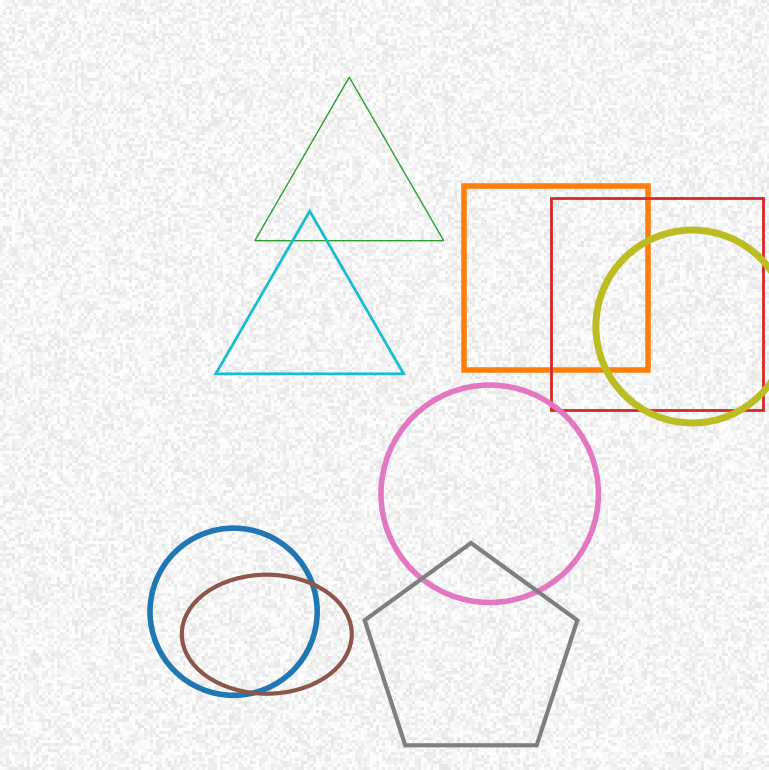[{"shape": "circle", "thickness": 2, "radius": 0.54, "center": [0.303, 0.206]}, {"shape": "square", "thickness": 2, "radius": 0.6, "center": [0.722, 0.639]}, {"shape": "triangle", "thickness": 0.5, "radius": 0.71, "center": [0.454, 0.758]}, {"shape": "square", "thickness": 1, "radius": 0.69, "center": [0.853, 0.605]}, {"shape": "oval", "thickness": 1.5, "radius": 0.55, "center": [0.346, 0.176]}, {"shape": "circle", "thickness": 2, "radius": 0.71, "center": [0.636, 0.359]}, {"shape": "pentagon", "thickness": 1.5, "radius": 0.73, "center": [0.612, 0.15]}, {"shape": "circle", "thickness": 2.5, "radius": 0.63, "center": [0.899, 0.576]}, {"shape": "triangle", "thickness": 1, "radius": 0.7, "center": [0.402, 0.585]}]